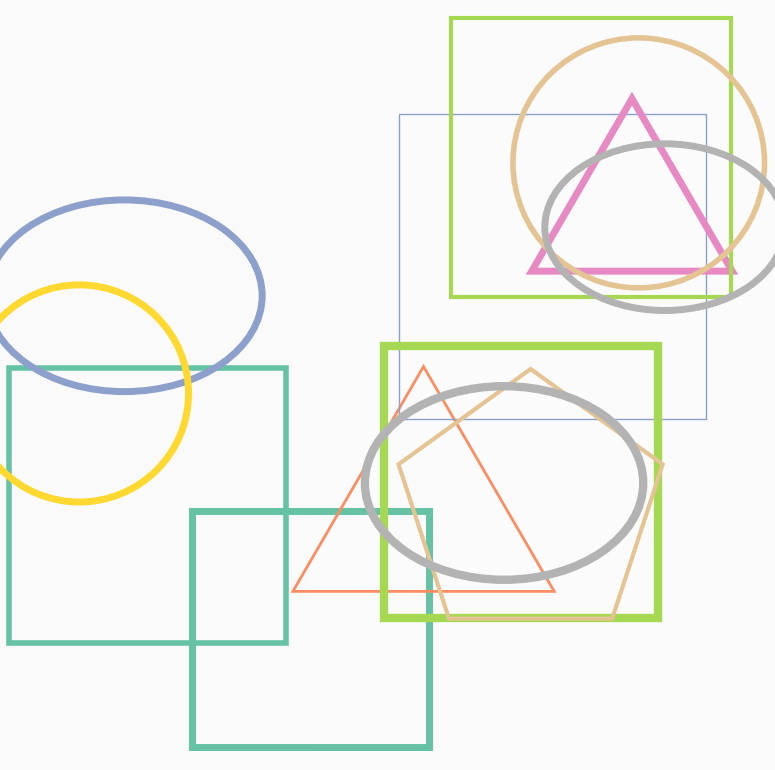[{"shape": "square", "thickness": 2, "radius": 0.89, "center": [0.19, 0.344]}, {"shape": "square", "thickness": 2.5, "radius": 0.76, "center": [0.401, 0.183]}, {"shape": "triangle", "thickness": 1, "radius": 0.97, "center": [0.546, 0.329]}, {"shape": "square", "thickness": 0.5, "radius": 0.99, "center": [0.713, 0.653]}, {"shape": "oval", "thickness": 2.5, "radius": 0.89, "center": [0.16, 0.616]}, {"shape": "triangle", "thickness": 2.5, "radius": 0.75, "center": [0.815, 0.723]}, {"shape": "square", "thickness": 1.5, "radius": 0.9, "center": [0.763, 0.796]}, {"shape": "square", "thickness": 3, "radius": 0.88, "center": [0.672, 0.374]}, {"shape": "circle", "thickness": 2.5, "radius": 0.71, "center": [0.102, 0.489]}, {"shape": "pentagon", "thickness": 1.5, "radius": 0.9, "center": [0.685, 0.342]}, {"shape": "circle", "thickness": 2, "radius": 0.81, "center": [0.824, 0.788]}, {"shape": "oval", "thickness": 2.5, "radius": 0.77, "center": [0.858, 0.705]}, {"shape": "oval", "thickness": 3, "radius": 0.9, "center": [0.65, 0.373]}]